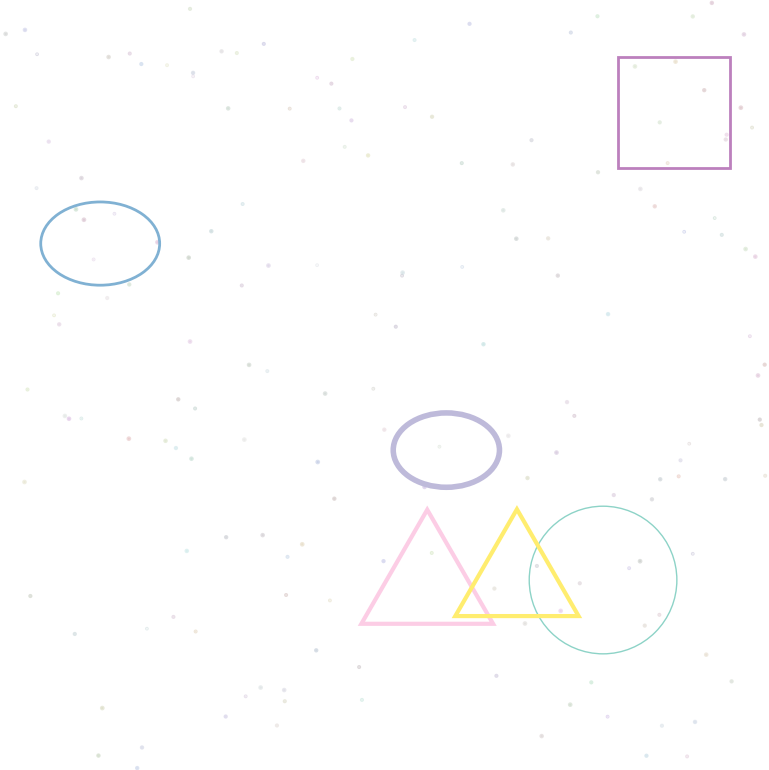[{"shape": "circle", "thickness": 0.5, "radius": 0.48, "center": [0.783, 0.247]}, {"shape": "oval", "thickness": 2, "radius": 0.34, "center": [0.58, 0.415]}, {"shape": "oval", "thickness": 1, "radius": 0.39, "center": [0.13, 0.684]}, {"shape": "triangle", "thickness": 1.5, "radius": 0.49, "center": [0.555, 0.239]}, {"shape": "square", "thickness": 1, "radius": 0.36, "center": [0.875, 0.854]}, {"shape": "triangle", "thickness": 1.5, "radius": 0.46, "center": [0.671, 0.246]}]